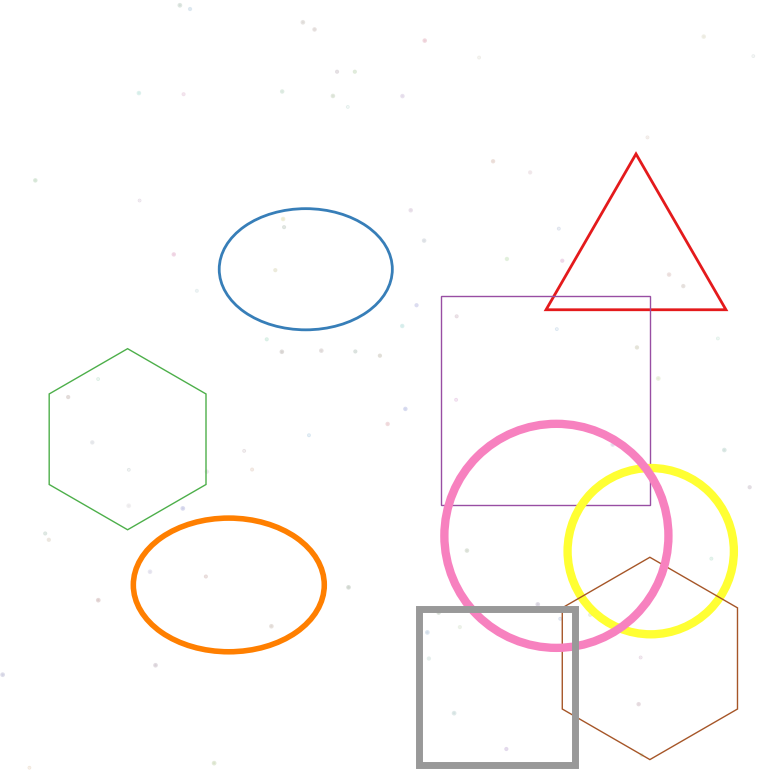[{"shape": "triangle", "thickness": 1, "radius": 0.67, "center": [0.826, 0.665]}, {"shape": "oval", "thickness": 1, "radius": 0.56, "center": [0.397, 0.65]}, {"shape": "hexagon", "thickness": 0.5, "radius": 0.59, "center": [0.166, 0.43]}, {"shape": "square", "thickness": 0.5, "radius": 0.68, "center": [0.709, 0.48]}, {"shape": "oval", "thickness": 2, "radius": 0.62, "center": [0.297, 0.24]}, {"shape": "circle", "thickness": 3, "radius": 0.54, "center": [0.845, 0.284]}, {"shape": "hexagon", "thickness": 0.5, "radius": 0.66, "center": [0.844, 0.145]}, {"shape": "circle", "thickness": 3, "radius": 0.73, "center": [0.723, 0.304]}, {"shape": "square", "thickness": 2.5, "radius": 0.51, "center": [0.645, 0.108]}]